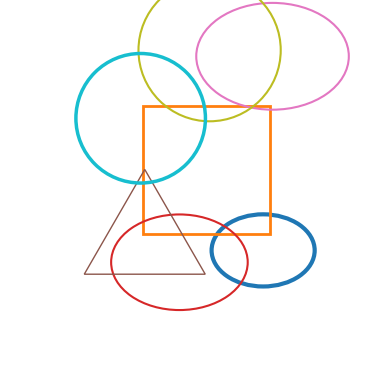[{"shape": "oval", "thickness": 3, "radius": 0.67, "center": [0.683, 0.35]}, {"shape": "square", "thickness": 2, "radius": 0.83, "center": [0.536, 0.558]}, {"shape": "oval", "thickness": 1.5, "radius": 0.89, "center": [0.466, 0.319]}, {"shape": "triangle", "thickness": 1, "radius": 0.91, "center": [0.376, 0.378]}, {"shape": "oval", "thickness": 1.5, "radius": 0.99, "center": [0.708, 0.854]}, {"shape": "circle", "thickness": 1.5, "radius": 0.92, "center": [0.544, 0.87]}, {"shape": "circle", "thickness": 2.5, "radius": 0.84, "center": [0.365, 0.693]}]